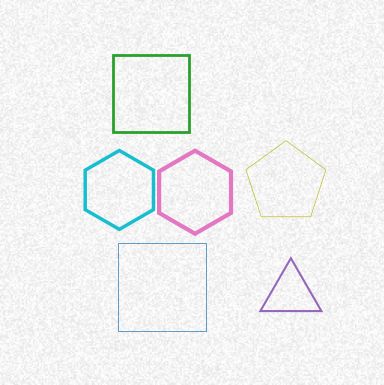[{"shape": "square", "thickness": 0.5, "radius": 0.57, "center": [0.42, 0.254]}, {"shape": "square", "thickness": 2, "radius": 0.5, "center": [0.392, 0.757]}, {"shape": "triangle", "thickness": 1.5, "radius": 0.46, "center": [0.756, 0.238]}, {"shape": "hexagon", "thickness": 3, "radius": 0.54, "center": [0.507, 0.501]}, {"shape": "pentagon", "thickness": 0.5, "radius": 0.55, "center": [0.743, 0.525]}, {"shape": "hexagon", "thickness": 2.5, "radius": 0.51, "center": [0.31, 0.507]}]